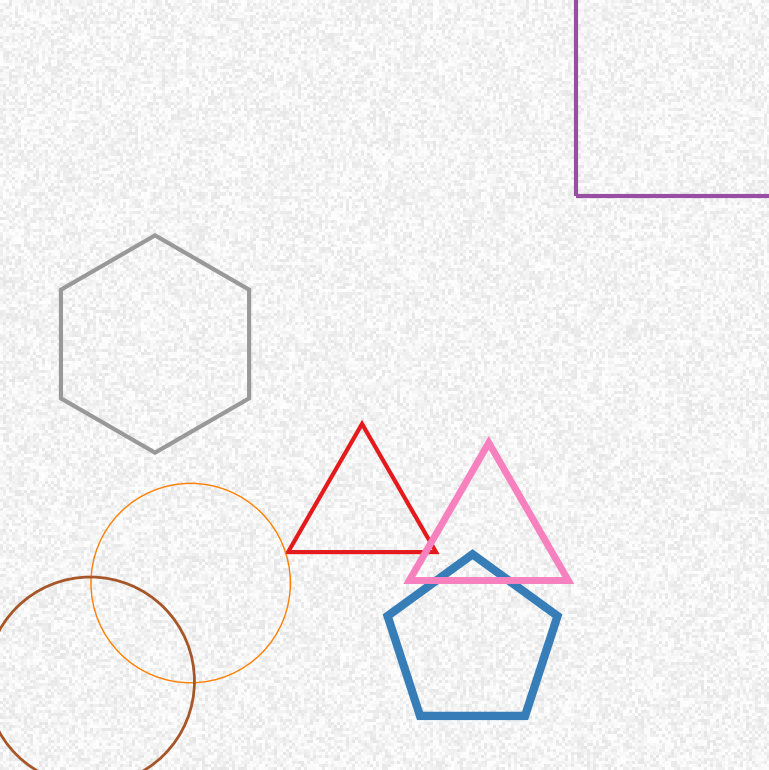[{"shape": "triangle", "thickness": 1.5, "radius": 0.55, "center": [0.47, 0.338]}, {"shape": "pentagon", "thickness": 3, "radius": 0.58, "center": [0.614, 0.164]}, {"shape": "square", "thickness": 1.5, "radius": 0.73, "center": [0.893, 0.891]}, {"shape": "circle", "thickness": 0.5, "radius": 0.65, "center": [0.248, 0.243]}, {"shape": "circle", "thickness": 1, "radius": 0.68, "center": [0.117, 0.115]}, {"shape": "triangle", "thickness": 2.5, "radius": 0.6, "center": [0.635, 0.306]}, {"shape": "hexagon", "thickness": 1.5, "radius": 0.71, "center": [0.201, 0.553]}]